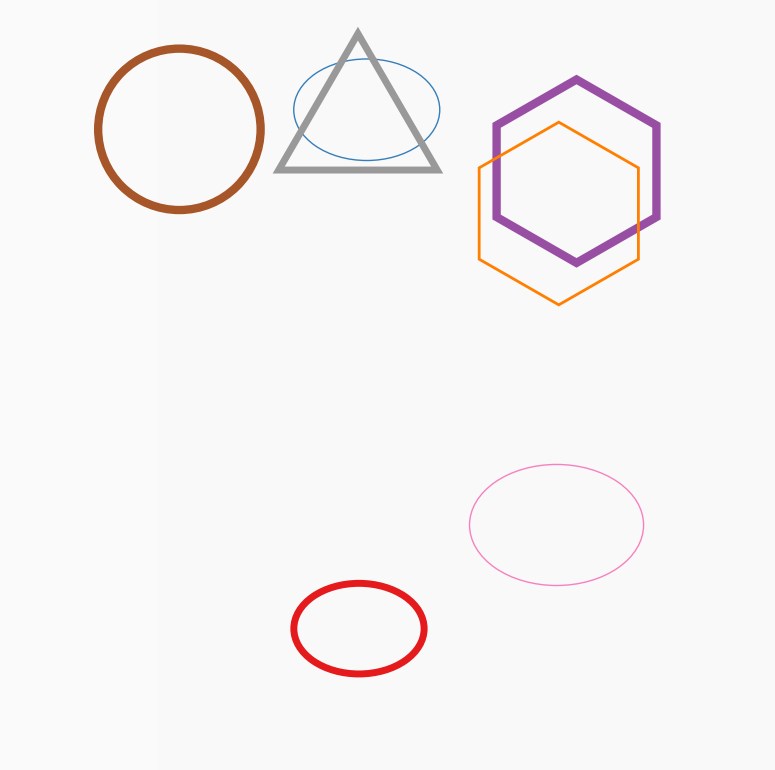[{"shape": "oval", "thickness": 2.5, "radius": 0.42, "center": [0.463, 0.184]}, {"shape": "oval", "thickness": 0.5, "radius": 0.47, "center": [0.473, 0.857]}, {"shape": "hexagon", "thickness": 3, "radius": 0.6, "center": [0.744, 0.778]}, {"shape": "hexagon", "thickness": 1, "radius": 0.59, "center": [0.721, 0.723]}, {"shape": "circle", "thickness": 3, "radius": 0.52, "center": [0.231, 0.832]}, {"shape": "oval", "thickness": 0.5, "radius": 0.56, "center": [0.718, 0.318]}, {"shape": "triangle", "thickness": 2.5, "radius": 0.59, "center": [0.462, 0.838]}]